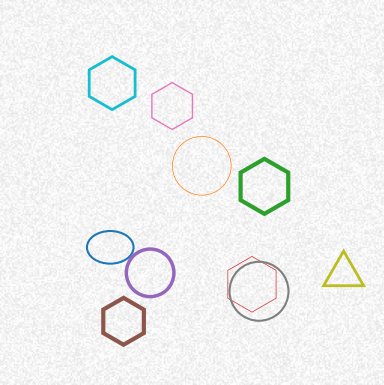[{"shape": "oval", "thickness": 1.5, "radius": 0.3, "center": [0.286, 0.358]}, {"shape": "circle", "thickness": 0.5, "radius": 0.38, "center": [0.524, 0.569]}, {"shape": "hexagon", "thickness": 3, "radius": 0.36, "center": [0.687, 0.516]}, {"shape": "hexagon", "thickness": 0.5, "radius": 0.36, "center": [0.654, 0.262]}, {"shape": "circle", "thickness": 2.5, "radius": 0.31, "center": [0.39, 0.291]}, {"shape": "hexagon", "thickness": 3, "radius": 0.3, "center": [0.321, 0.165]}, {"shape": "hexagon", "thickness": 1, "radius": 0.3, "center": [0.447, 0.725]}, {"shape": "circle", "thickness": 1.5, "radius": 0.38, "center": [0.673, 0.243]}, {"shape": "triangle", "thickness": 2, "radius": 0.3, "center": [0.893, 0.288]}, {"shape": "hexagon", "thickness": 2, "radius": 0.34, "center": [0.291, 0.784]}]